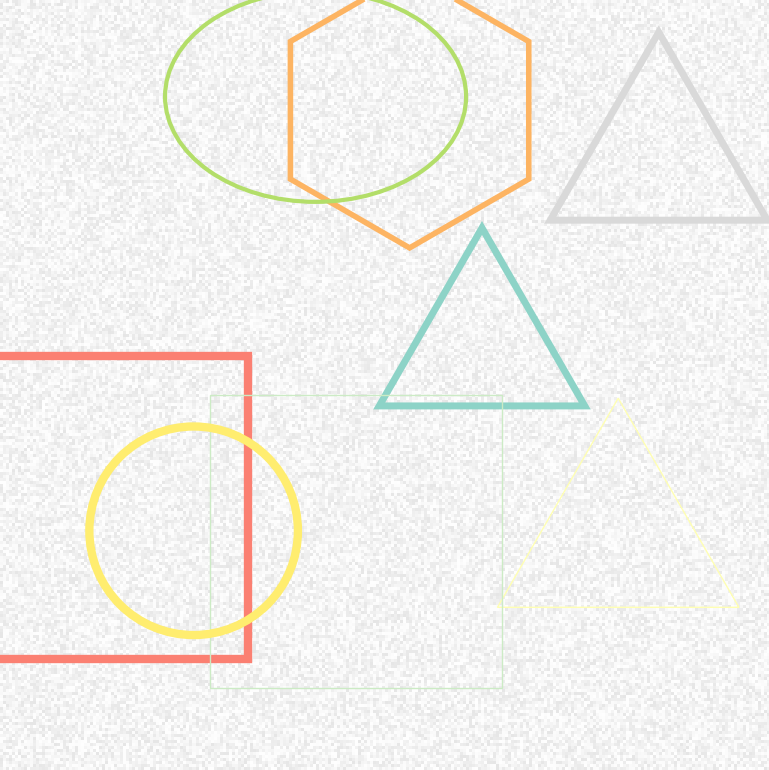[{"shape": "triangle", "thickness": 2.5, "radius": 0.77, "center": [0.626, 0.55]}, {"shape": "triangle", "thickness": 0.5, "radius": 0.91, "center": [0.803, 0.302]}, {"shape": "square", "thickness": 3, "radius": 0.98, "center": [0.125, 0.341]}, {"shape": "hexagon", "thickness": 2, "radius": 0.89, "center": [0.532, 0.857]}, {"shape": "oval", "thickness": 1.5, "radius": 0.98, "center": [0.41, 0.875]}, {"shape": "triangle", "thickness": 2.5, "radius": 0.81, "center": [0.856, 0.795]}, {"shape": "square", "thickness": 0.5, "radius": 0.95, "center": [0.463, 0.297]}, {"shape": "circle", "thickness": 3, "radius": 0.68, "center": [0.251, 0.311]}]